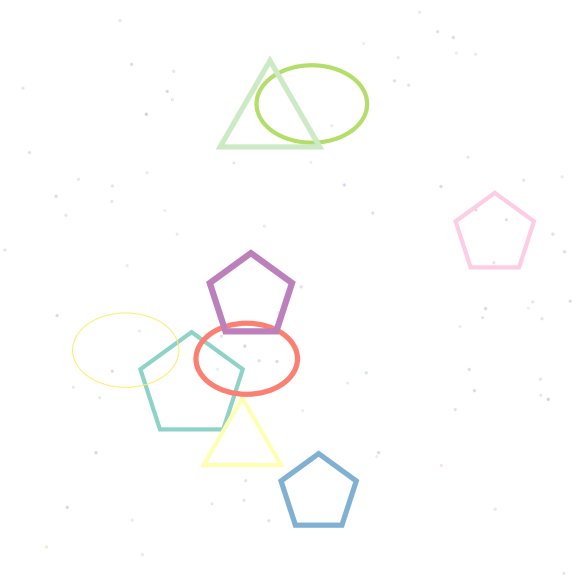[{"shape": "pentagon", "thickness": 2, "radius": 0.47, "center": [0.332, 0.331]}, {"shape": "triangle", "thickness": 2, "radius": 0.39, "center": [0.42, 0.233]}, {"shape": "oval", "thickness": 2.5, "radius": 0.44, "center": [0.427, 0.378]}, {"shape": "pentagon", "thickness": 2.5, "radius": 0.34, "center": [0.552, 0.145]}, {"shape": "oval", "thickness": 2, "radius": 0.48, "center": [0.54, 0.819]}, {"shape": "pentagon", "thickness": 2, "radius": 0.36, "center": [0.857, 0.594]}, {"shape": "pentagon", "thickness": 3, "radius": 0.37, "center": [0.434, 0.486]}, {"shape": "triangle", "thickness": 2.5, "radius": 0.5, "center": [0.468, 0.794]}, {"shape": "oval", "thickness": 0.5, "radius": 0.46, "center": [0.218, 0.393]}]